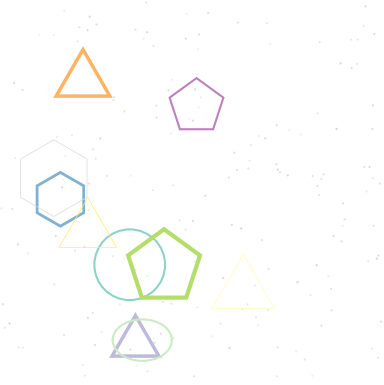[{"shape": "circle", "thickness": 1.5, "radius": 0.46, "center": [0.337, 0.312]}, {"shape": "triangle", "thickness": 0.5, "radius": 0.47, "center": [0.632, 0.245]}, {"shape": "triangle", "thickness": 2.5, "radius": 0.35, "center": [0.352, 0.11]}, {"shape": "hexagon", "thickness": 2, "radius": 0.35, "center": [0.157, 0.482]}, {"shape": "triangle", "thickness": 2.5, "radius": 0.4, "center": [0.216, 0.791]}, {"shape": "pentagon", "thickness": 3, "radius": 0.49, "center": [0.426, 0.306]}, {"shape": "hexagon", "thickness": 0.5, "radius": 0.5, "center": [0.14, 0.537]}, {"shape": "pentagon", "thickness": 1.5, "radius": 0.37, "center": [0.51, 0.724]}, {"shape": "oval", "thickness": 1.5, "radius": 0.38, "center": [0.37, 0.117]}, {"shape": "triangle", "thickness": 0.5, "radius": 0.43, "center": [0.228, 0.4]}]